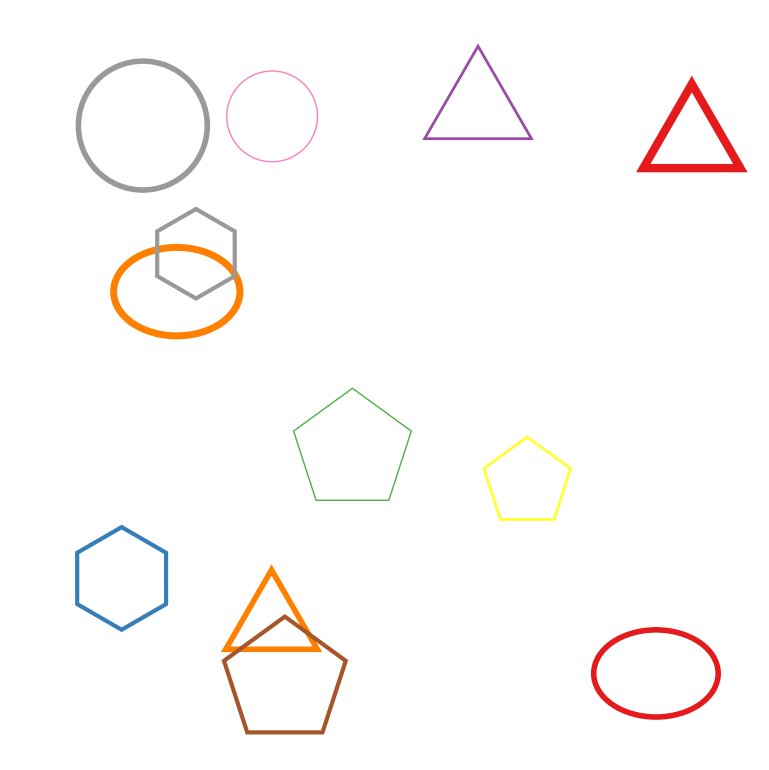[{"shape": "oval", "thickness": 2, "radius": 0.4, "center": [0.852, 0.125]}, {"shape": "triangle", "thickness": 3, "radius": 0.36, "center": [0.898, 0.818]}, {"shape": "hexagon", "thickness": 1.5, "radius": 0.33, "center": [0.158, 0.249]}, {"shape": "pentagon", "thickness": 0.5, "radius": 0.4, "center": [0.458, 0.415]}, {"shape": "triangle", "thickness": 1, "radius": 0.4, "center": [0.621, 0.86]}, {"shape": "oval", "thickness": 2.5, "radius": 0.41, "center": [0.23, 0.621]}, {"shape": "triangle", "thickness": 2, "radius": 0.34, "center": [0.353, 0.191]}, {"shape": "pentagon", "thickness": 1, "radius": 0.3, "center": [0.685, 0.373]}, {"shape": "pentagon", "thickness": 1.5, "radius": 0.42, "center": [0.37, 0.116]}, {"shape": "circle", "thickness": 0.5, "radius": 0.29, "center": [0.353, 0.849]}, {"shape": "circle", "thickness": 2, "radius": 0.42, "center": [0.185, 0.837]}, {"shape": "hexagon", "thickness": 1.5, "radius": 0.29, "center": [0.254, 0.67]}]